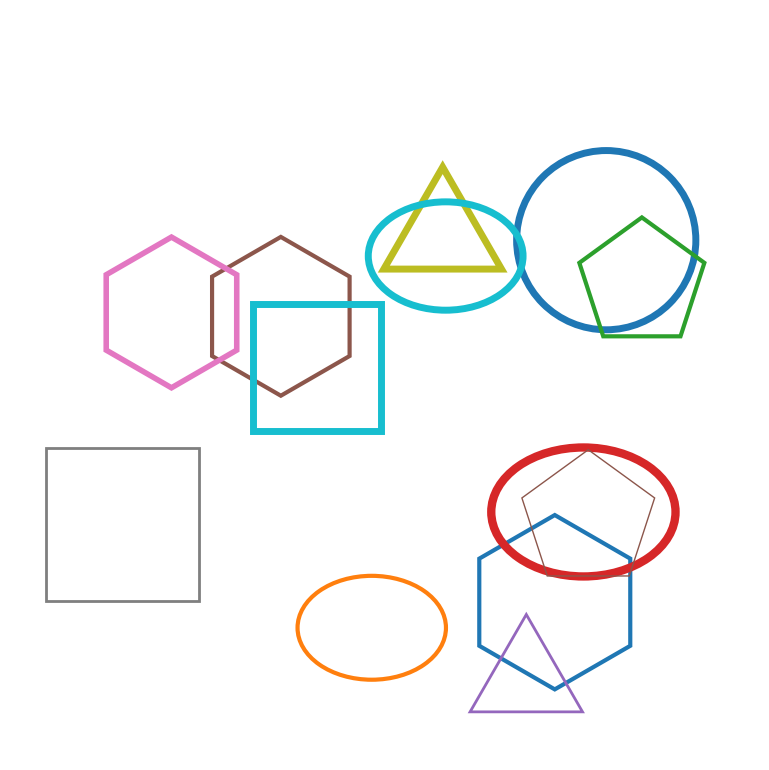[{"shape": "circle", "thickness": 2.5, "radius": 0.58, "center": [0.787, 0.688]}, {"shape": "hexagon", "thickness": 1.5, "radius": 0.57, "center": [0.72, 0.218]}, {"shape": "oval", "thickness": 1.5, "radius": 0.48, "center": [0.483, 0.185]}, {"shape": "pentagon", "thickness": 1.5, "radius": 0.43, "center": [0.834, 0.632]}, {"shape": "oval", "thickness": 3, "radius": 0.6, "center": [0.758, 0.335]}, {"shape": "triangle", "thickness": 1, "radius": 0.42, "center": [0.684, 0.118]}, {"shape": "pentagon", "thickness": 0.5, "radius": 0.45, "center": [0.764, 0.325]}, {"shape": "hexagon", "thickness": 1.5, "radius": 0.52, "center": [0.365, 0.589]}, {"shape": "hexagon", "thickness": 2, "radius": 0.49, "center": [0.223, 0.594]}, {"shape": "square", "thickness": 1, "radius": 0.49, "center": [0.159, 0.319]}, {"shape": "triangle", "thickness": 2.5, "radius": 0.44, "center": [0.575, 0.695]}, {"shape": "oval", "thickness": 2.5, "radius": 0.5, "center": [0.579, 0.668]}, {"shape": "square", "thickness": 2.5, "radius": 0.41, "center": [0.411, 0.523]}]